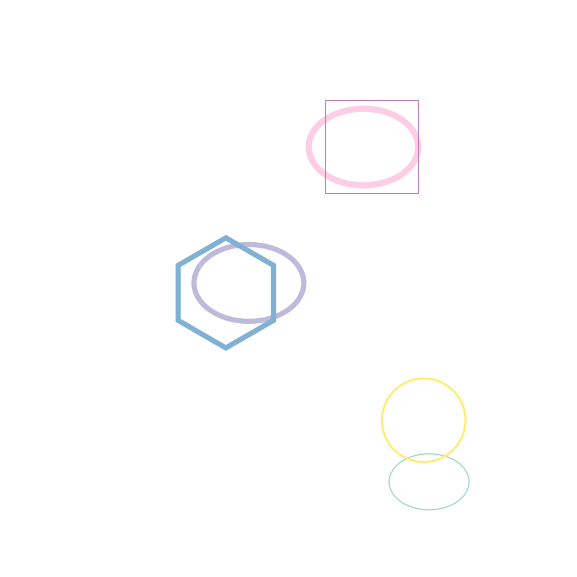[{"shape": "oval", "thickness": 0.5, "radius": 0.35, "center": [0.743, 0.165]}, {"shape": "oval", "thickness": 2.5, "radius": 0.48, "center": [0.431, 0.509]}, {"shape": "hexagon", "thickness": 2.5, "radius": 0.48, "center": [0.391, 0.492]}, {"shape": "oval", "thickness": 3, "radius": 0.47, "center": [0.629, 0.745]}, {"shape": "square", "thickness": 0.5, "radius": 0.41, "center": [0.643, 0.746]}, {"shape": "circle", "thickness": 1, "radius": 0.36, "center": [0.734, 0.271]}]